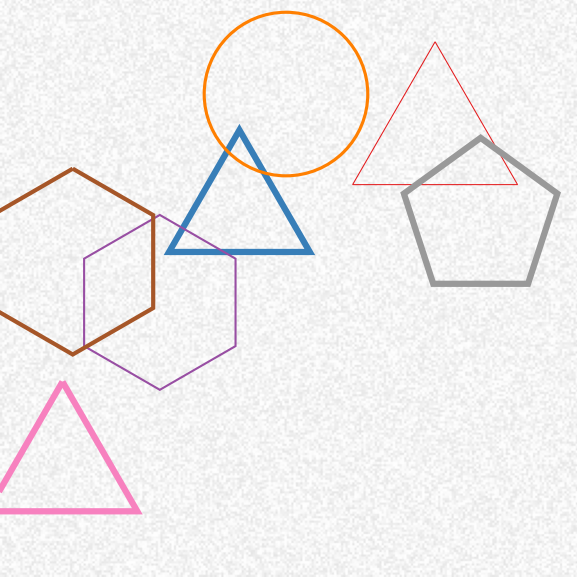[{"shape": "triangle", "thickness": 0.5, "radius": 0.82, "center": [0.753, 0.762]}, {"shape": "triangle", "thickness": 3, "radius": 0.7, "center": [0.415, 0.633]}, {"shape": "hexagon", "thickness": 1, "radius": 0.76, "center": [0.277, 0.476]}, {"shape": "circle", "thickness": 1.5, "radius": 0.71, "center": [0.495, 0.836]}, {"shape": "hexagon", "thickness": 2, "radius": 0.8, "center": [0.126, 0.546]}, {"shape": "triangle", "thickness": 3, "radius": 0.75, "center": [0.108, 0.189]}, {"shape": "pentagon", "thickness": 3, "radius": 0.7, "center": [0.832, 0.621]}]